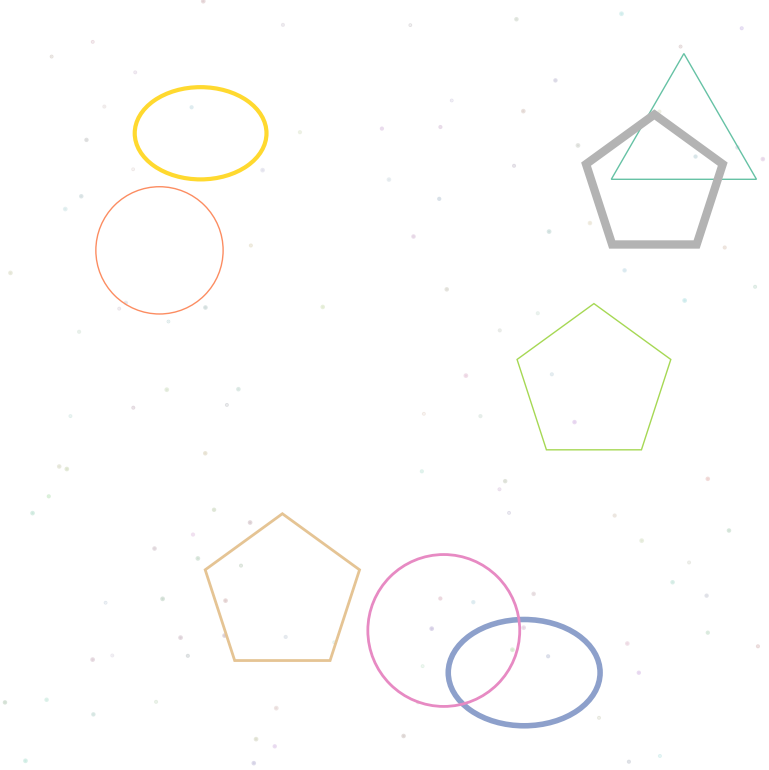[{"shape": "triangle", "thickness": 0.5, "radius": 0.54, "center": [0.888, 0.822]}, {"shape": "circle", "thickness": 0.5, "radius": 0.41, "center": [0.207, 0.675]}, {"shape": "oval", "thickness": 2, "radius": 0.49, "center": [0.681, 0.126]}, {"shape": "circle", "thickness": 1, "radius": 0.49, "center": [0.576, 0.181]}, {"shape": "pentagon", "thickness": 0.5, "radius": 0.52, "center": [0.771, 0.501]}, {"shape": "oval", "thickness": 1.5, "radius": 0.43, "center": [0.261, 0.827]}, {"shape": "pentagon", "thickness": 1, "radius": 0.53, "center": [0.367, 0.227]}, {"shape": "pentagon", "thickness": 3, "radius": 0.47, "center": [0.85, 0.758]}]